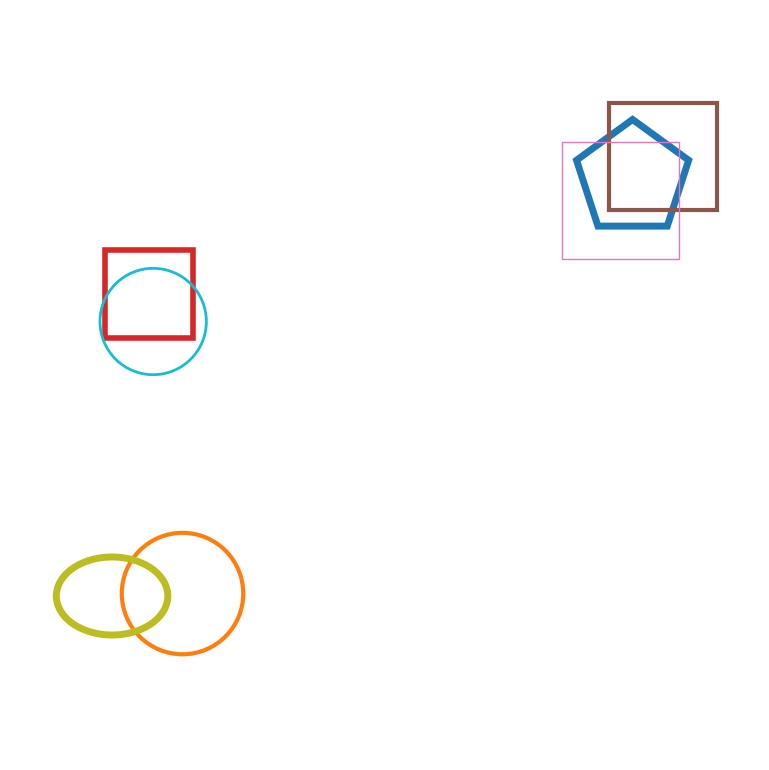[{"shape": "pentagon", "thickness": 2.5, "radius": 0.38, "center": [0.822, 0.768]}, {"shape": "circle", "thickness": 1.5, "radius": 0.39, "center": [0.237, 0.229]}, {"shape": "square", "thickness": 2, "radius": 0.29, "center": [0.193, 0.618]}, {"shape": "square", "thickness": 1.5, "radius": 0.35, "center": [0.861, 0.797]}, {"shape": "square", "thickness": 0.5, "radius": 0.38, "center": [0.806, 0.74]}, {"shape": "oval", "thickness": 2.5, "radius": 0.36, "center": [0.146, 0.226]}, {"shape": "circle", "thickness": 1, "radius": 0.35, "center": [0.199, 0.582]}]